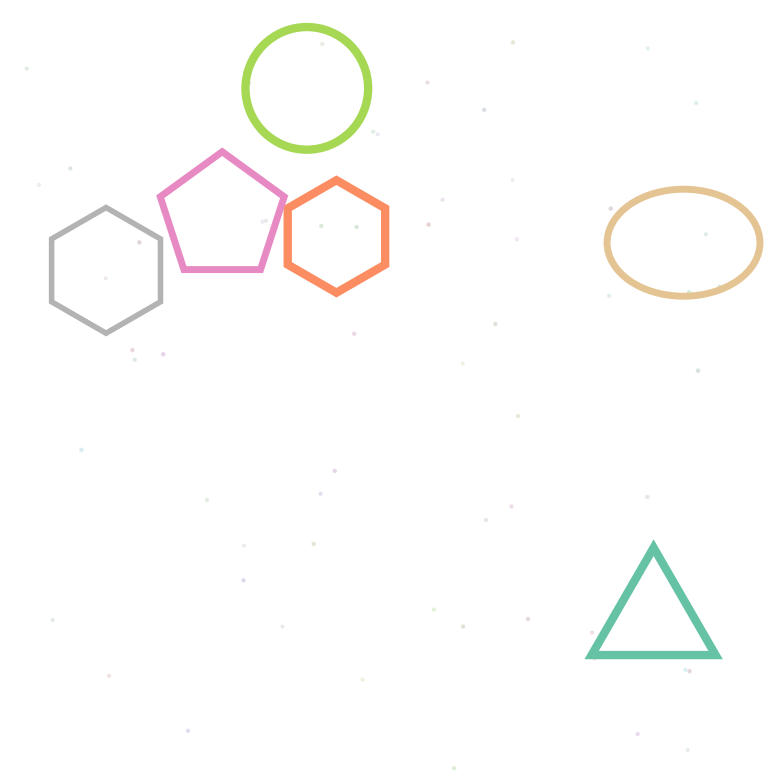[{"shape": "triangle", "thickness": 3, "radius": 0.46, "center": [0.849, 0.196]}, {"shape": "hexagon", "thickness": 3, "radius": 0.37, "center": [0.437, 0.693]}, {"shape": "pentagon", "thickness": 2.5, "radius": 0.42, "center": [0.289, 0.718]}, {"shape": "circle", "thickness": 3, "radius": 0.4, "center": [0.398, 0.885]}, {"shape": "oval", "thickness": 2.5, "radius": 0.5, "center": [0.888, 0.685]}, {"shape": "hexagon", "thickness": 2, "radius": 0.41, "center": [0.138, 0.649]}]